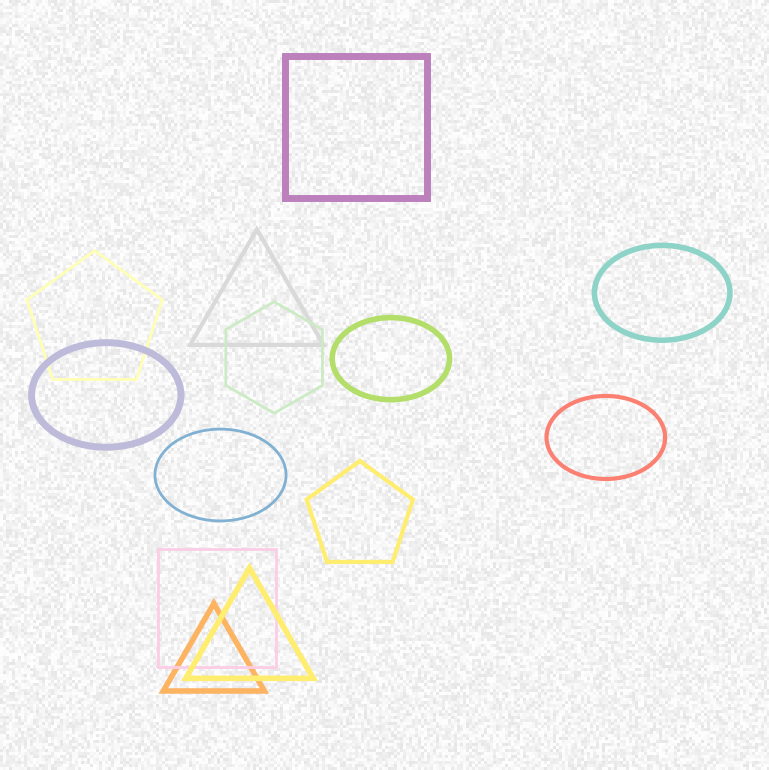[{"shape": "oval", "thickness": 2, "radius": 0.44, "center": [0.86, 0.62]}, {"shape": "pentagon", "thickness": 1, "radius": 0.46, "center": [0.123, 0.582]}, {"shape": "oval", "thickness": 2.5, "radius": 0.49, "center": [0.138, 0.487]}, {"shape": "oval", "thickness": 1.5, "radius": 0.39, "center": [0.787, 0.432]}, {"shape": "oval", "thickness": 1, "radius": 0.43, "center": [0.286, 0.383]}, {"shape": "triangle", "thickness": 2, "radius": 0.38, "center": [0.278, 0.141]}, {"shape": "oval", "thickness": 2, "radius": 0.38, "center": [0.508, 0.534]}, {"shape": "square", "thickness": 1, "radius": 0.38, "center": [0.282, 0.21]}, {"shape": "triangle", "thickness": 1.5, "radius": 0.5, "center": [0.334, 0.602]}, {"shape": "square", "thickness": 2.5, "radius": 0.46, "center": [0.462, 0.835]}, {"shape": "hexagon", "thickness": 1, "radius": 0.36, "center": [0.356, 0.536]}, {"shape": "pentagon", "thickness": 1.5, "radius": 0.36, "center": [0.467, 0.329]}, {"shape": "triangle", "thickness": 2, "radius": 0.48, "center": [0.324, 0.167]}]